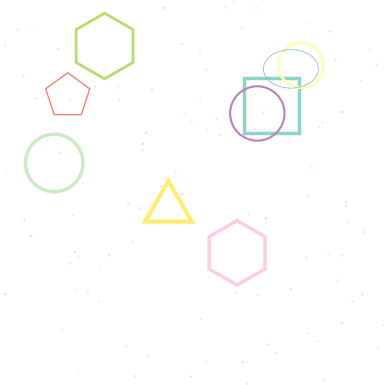[{"shape": "square", "thickness": 2.5, "radius": 0.36, "center": [0.706, 0.727]}, {"shape": "circle", "thickness": 2, "radius": 0.29, "center": [0.782, 0.831]}, {"shape": "pentagon", "thickness": 1, "radius": 0.3, "center": [0.176, 0.751]}, {"shape": "oval", "thickness": 0.5, "radius": 0.36, "center": [0.755, 0.821]}, {"shape": "hexagon", "thickness": 2, "radius": 0.43, "center": [0.272, 0.88]}, {"shape": "hexagon", "thickness": 2.5, "radius": 0.42, "center": [0.616, 0.343]}, {"shape": "circle", "thickness": 1.5, "radius": 0.35, "center": [0.668, 0.705]}, {"shape": "circle", "thickness": 2.5, "radius": 0.37, "center": [0.141, 0.577]}, {"shape": "triangle", "thickness": 3, "radius": 0.35, "center": [0.437, 0.46]}]